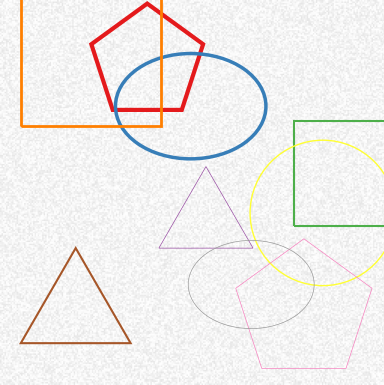[{"shape": "pentagon", "thickness": 3, "radius": 0.76, "center": [0.382, 0.838]}, {"shape": "oval", "thickness": 2.5, "radius": 0.98, "center": [0.495, 0.724]}, {"shape": "square", "thickness": 1.5, "radius": 0.68, "center": [0.898, 0.55]}, {"shape": "triangle", "thickness": 0.5, "radius": 0.71, "center": [0.535, 0.426]}, {"shape": "square", "thickness": 2, "radius": 0.9, "center": [0.236, 0.854]}, {"shape": "circle", "thickness": 1, "radius": 0.94, "center": [0.838, 0.447]}, {"shape": "triangle", "thickness": 1.5, "radius": 0.82, "center": [0.197, 0.191]}, {"shape": "pentagon", "thickness": 0.5, "radius": 0.93, "center": [0.789, 0.194]}, {"shape": "oval", "thickness": 0.5, "radius": 0.82, "center": [0.652, 0.261]}]